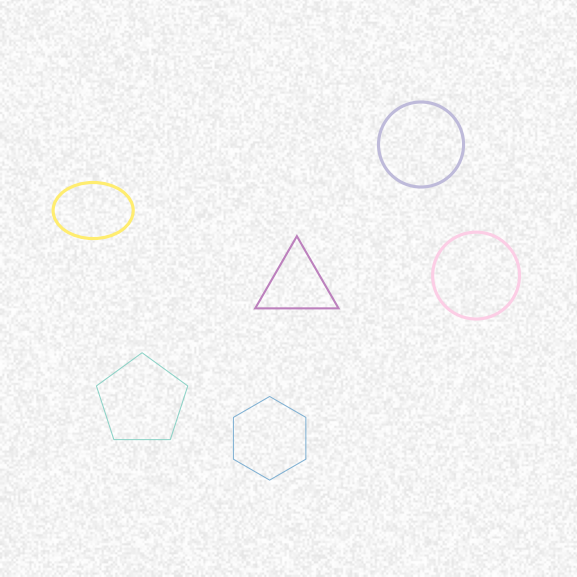[{"shape": "pentagon", "thickness": 0.5, "radius": 0.42, "center": [0.246, 0.305]}, {"shape": "circle", "thickness": 1.5, "radius": 0.37, "center": [0.729, 0.749]}, {"shape": "hexagon", "thickness": 0.5, "radius": 0.36, "center": [0.467, 0.24]}, {"shape": "circle", "thickness": 1.5, "radius": 0.38, "center": [0.824, 0.522]}, {"shape": "triangle", "thickness": 1, "radius": 0.42, "center": [0.514, 0.507]}, {"shape": "oval", "thickness": 1.5, "radius": 0.35, "center": [0.161, 0.635]}]